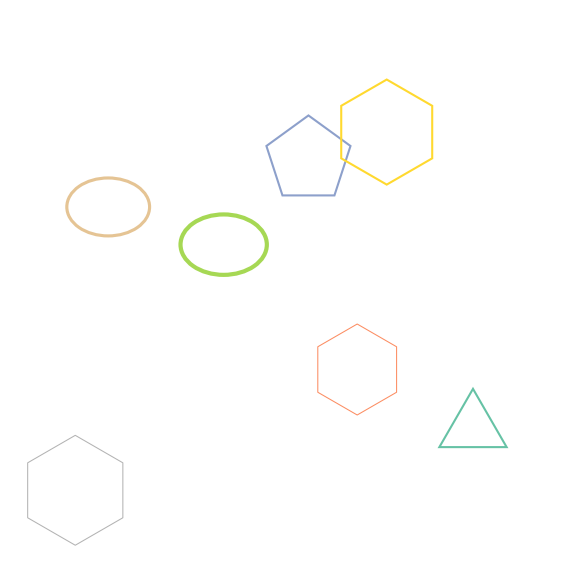[{"shape": "triangle", "thickness": 1, "radius": 0.34, "center": [0.819, 0.259]}, {"shape": "hexagon", "thickness": 0.5, "radius": 0.39, "center": [0.619, 0.359]}, {"shape": "pentagon", "thickness": 1, "radius": 0.38, "center": [0.534, 0.723]}, {"shape": "oval", "thickness": 2, "radius": 0.37, "center": [0.387, 0.576]}, {"shape": "hexagon", "thickness": 1, "radius": 0.45, "center": [0.67, 0.77]}, {"shape": "oval", "thickness": 1.5, "radius": 0.36, "center": [0.187, 0.641]}, {"shape": "hexagon", "thickness": 0.5, "radius": 0.48, "center": [0.13, 0.15]}]